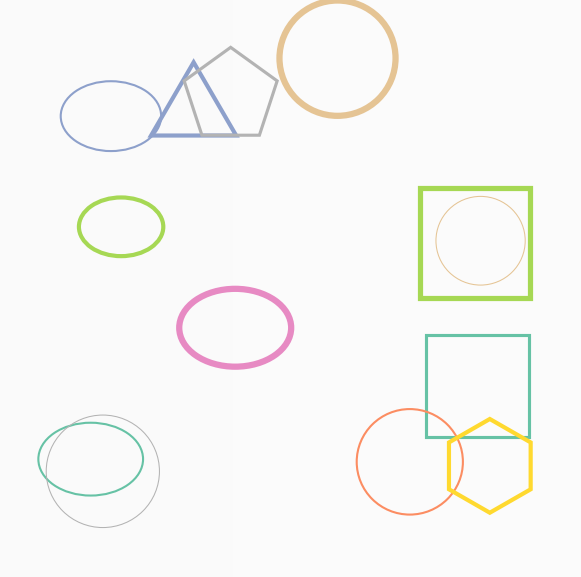[{"shape": "oval", "thickness": 1, "radius": 0.45, "center": [0.156, 0.204]}, {"shape": "square", "thickness": 1.5, "radius": 0.44, "center": [0.821, 0.331]}, {"shape": "circle", "thickness": 1, "radius": 0.46, "center": [0.705, 0.199]}, {"shape": "oval", "thickness": 1, "radius": 0.43, "center": [0.191, 0.798]}, {"shape": "triangle", "thickness": 2, "radius": 0.42, "center": [0.333, 0.807]}, {"shape": "oval", "thickness": 3, "radius": 0.48, "center": [0.405, 0.432]}, {"shape": "square", "thickness": 2.5, "radius": 0.47, "center": [0.817, 0.578]}, {"shape": "oval", "thickness": 2, "radius": 0.36, "center": [0.208, 0.606]}, {"shape": "hexagon", "thickness": 2, "radius": 0.41, "center": [0.843, 0.192]}, {"shape": "circle", "thickness": 0.5, "radius": 0.38, "center": [0.827, 0.582]}, {"shape": "circle", "thickness": 3, "radius": 0.5, "center": [0.581, 0.898]}, {"shape": "pentagon", "thickness": 1.5, "radius": 0.42, "center": [0.397, 0.833]}, {"shape": "circle", "thickness": 0.5, "radius": 0.49, "center": [0.177, 0.183]}]